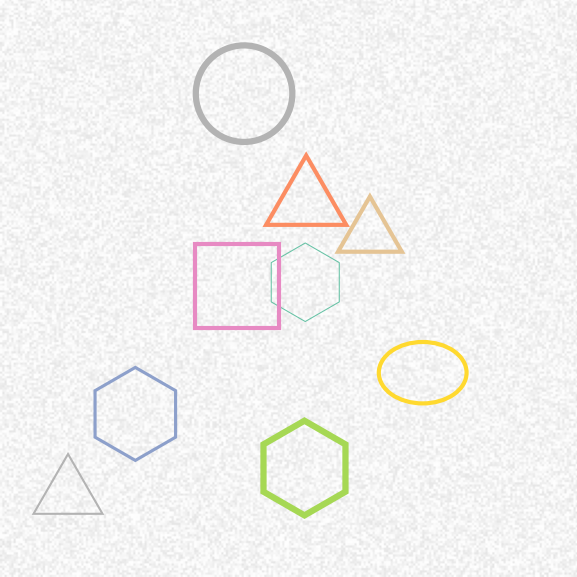[{"shape": "hexagon", "thickness": 0.5, "radius": 0.34, "center": [0.529, 0.51]}, {"shape": "triangle", "thickness": 2, "radius": 0.4, "center": [0.53, 0.65]}, {"shape": "hexagon", "thickness": 1.5, "radius": 0.4, "center": [0.234, 0.282]}, {"shape": "square", "thickness": 2, "radius": 0.36, "center": [0.41, 0.503]}, {"shape": "hexagon", "thickness": 3, "radius": 0.41, "center": [0.527, 0.189]}, {"shape": "oval", "thickness": 2, "radius": 0.38, "center": [0.732, 0.354]}, {"shape": "triangle", "thickness": 2, "radius": 0.32, "center": [0.641, 0.595]}, {"shape": "triangle", "thickness": 1, "radius": 0.34, "center": [0.118, 0.144]}, {"shape": "circle", "thickness": 3, "radius": 0.42, "center": [0.423, 0.837]}]